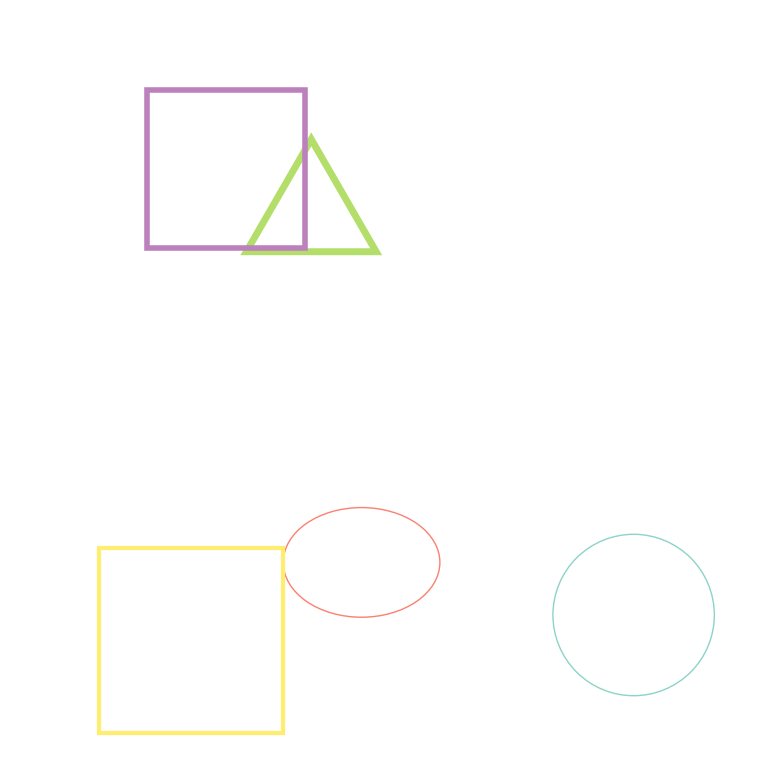[{"shape": "circle", "thickness": 0.5, "radius": 0.52, "center": [0.823, 0.201]}, {"shape": "oval", "thickness": 0.5, "radius": 0.51, "center": [0.47, 0.27]}, {"shape": "triangle", "thickness": 2.5, "radius": 0.49, "center": [0.404, 0.722]}, {"shape": "square", "thickness": 2, "radius": 0.51, "center": [0.294, 0.78]}, {"shape": "square", "thickness": 1.5, "radius": 0.6, "center": [0.248, 0.168]}]